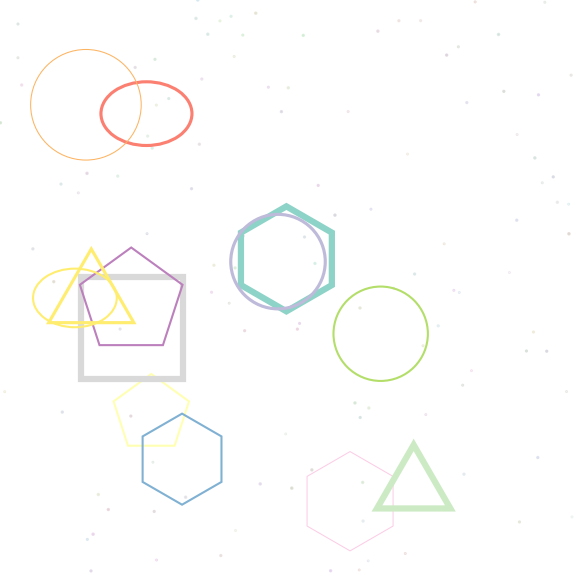[{"shape": "hexagon", "thickness": 3, "radius": 0.45, "center": [0.496, 0.551]}, {"shape": "pentagon", "thickness": 1, "radius": 0.34, "center": [0.262, 0.283]}, {"shape": "circle", "thickness": 1.5, "radius": 0.41, "center": [0.481, 0.546]}, {"shape": "oval", "thickness": 1.5, "radius": 0.39, "center": [0.254, 0.802]}, {"shape": "hexagon", "thickness": 1, "radius": 0.39, "center": [0.315, 0.204]}, {"shape": "circle", "thickness": 0.5, "radius": 0.48, "center": [0.149, 0.818]}, {"shape": "circle", "thickness": 1, "radius": 0.41, "center": [0.659, 0.421]}, {"shape": "hexagon", "thickness": 0.5, "radius": 0.43, "center": [0.606, 0.131]}, {"shape": "square", "thickness": 3, "radius": 0.44, "center": [0.229, 0.43]}, {"shape": "pentagon", "thickness": 1, "radius": 0.47, "center": [0.227, 0.477]}, {"shape": "triangle", "thickness": 3, "radius": 0.37, "center": [0.716, 0.155]}, {"shape": "triangle", "thickness": 1.5, "radius": 0.43, "center": [0.158, 0.483]}, {"shape": "oval", "thickness": 1, "radius": 0.36, "center": [0.13, 0.483]}]